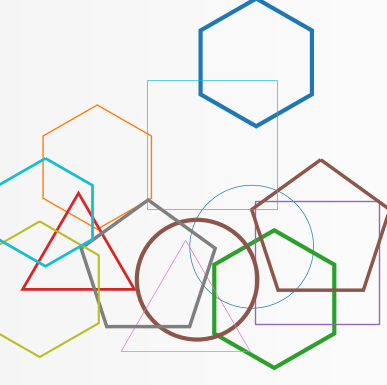[{"shape": "circle", "thickness": 0.5, "radius": 0.8, "center": [0.65, 0.359]}, {"shape": "hexagon", "thickness": 3, "radius": 0.83, "center": [0.661, 0.838]}, {"shape": "hexagon", "thickness": 1, "radius": 0.81, "center": [0.251, 0.566]}, {"shape": "hexagon", "thickness": 3, "radius": 0.89, "center": [0.708, 0.223]}, {"shape": "triangle", "thickness": 2, "radius": 0.83, "center": [0.203, 0.332]}, {"shape": "square", "thickness": 1, "radius": 0.8, "center": [0.818, 0.318]}, {"shape": "pentagon", "thickness": 2.5, "radius": 0.94, "center": [0.828, 0.398]}, {"shape": "circle", "thickness": 3, "radius": 0.78, "center": [0.509, 0.274]}, {"shape": "triangle", "thickness": 0.5, "radius": 0.96, "center": [0.479, 0.183]}, {"shape": "pentagon", "thickness": 2.5, "radius": 0.91, "center": [0.382, 0.299]}, {"shape": "hexagon", "thickness": 1.5, "radius": 0.88, "center": [0.102, 0.249]}, {"shape": "square", "thickness": 0.5, "radius": 0.84, "center": [0.547, 0.624]}, {"shape": "hexagon", "thickness": 2, "radius": 0.7, "center": [0.117, 0.449]}]